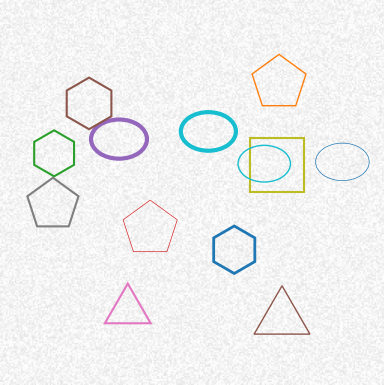[{"shape": "oval", "thickness": 0.5, "radius": 0.35, "center": [0.889, 0.58]}, {"shape": "hexagon", "thickness": 2, "radius": 0.31, "center": [0.608, 0.351]}, {"shape": "pentagon", "thickness": 1, "radius": 0.37, "center": [0.725, 0.785]}, {"shape": "hexagon", "thickness": 1.5, "radius": 0.3, "center": [0.141, 0.602]}, {"shape": "pentagon", "thickness": 0.5, "radius": 0.37, "center": [0.39, 0.406]}, {"shape": "oval", "thickness": 3, "radius": 0.36, "center": [0.309, 0.639]}, {"shape": "hexagon", "thickness": 1.5, "radius": 0.33, "center": [0.231, 0.731]}, {"shape": "triangle", "thickness": 1, "radius": 0.42, "center": [0.733, 0.174]}, {"shape": "triangle", "thickness": 1.5, "radius": 0.34, "center": [0.332, 0.195]}, {"shape": "pentagon", "thickness": 1.5, "radius": 0.35, "center": [0.137, 0.469]}, {"shape": "square", "thickness": 1.5, "radius": 0.35, "center": [0.721, 0.572]}, {"shape": "oval", "thickness": 3, "radius": 0.36, "center": [0.541, 0.659]}, {"shape": "oval", "thickness": 1, "radius": 0.34, "center": [0.686, 0.575]}]